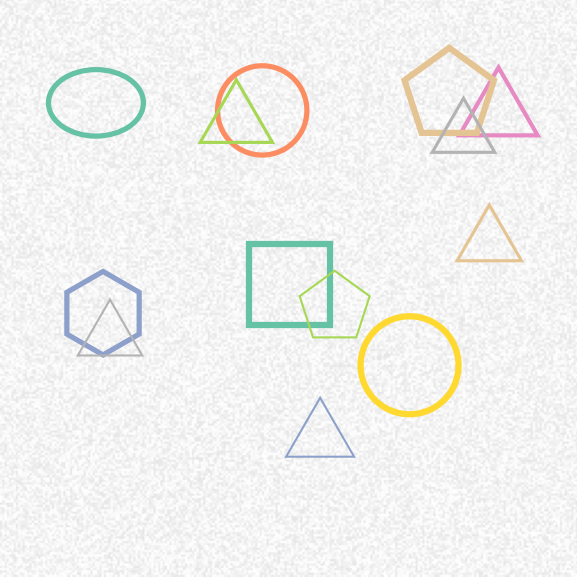[{"shape": "oval", "thickness": 2.5, "radius": 0.41, "center": [0.166, 0.821]}, {"shape": "square", "thickness": 3, "radius": 0.35, "center": [0.501, 0.506]}, {"shape": "circle", "thickness": 2.5, "radius": 0.39, "center": [0.454, 0.808]}, {"shape": "triangle", "thickness": 1, "radius": 0.34, "center": [0.554, 0.242]}, {"shape": "hexagon", "thickness": 2.5, "radius": 0.36, "center": [0.178, 0.457]}, {"shape": "triangle", "thickness": 2, "radius": 0.39, "center": [0.863, 0.804]}, {"shape": "pentagon", "thickness": 1, "radius": 0.32, "center": [0.579, 0.467]}, {"shape": "triangle", "thickness": 1.5, "radius": 0.36, "center": [0.409, 0.789]}, {"shape": "circle", "thickness": 3, "radius": 0.42, "center": [0.709, 0.367]}, {"shape": "pentagon", "thickness": 3, "radius": 0.41, "center": [0.778, 0.835]}, {"shape": "triangle", "thickness": 1.5, "radius": 0.32, "center": [0.847, 0.58]}, {"shape": "triangle", "thickness": 1, "radius": 0.32, "center": [0.19, 0.416]}, {"shape": "triangle", "thickness": 1.5, "radius": 0.31, "center": [0.803, 0.767]}]